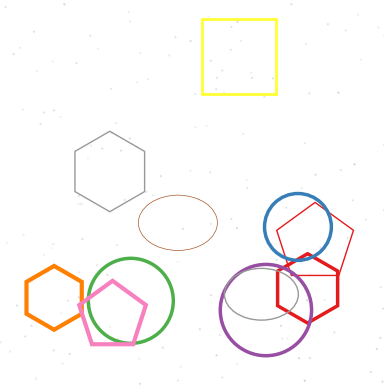[{"shape": "hexagon", "thickness": 2.5, "radius": 0.45, "center": [0.799, 0.251]}, {"shape": "pentagon", "thickness": 1, "radius": 0.52, "center": [0.818, 0.369]}, {"shape": "circle", "thickness": 2.5, "radius": 0.43, "center": [0.774, 0.411]}, {"shape": "circle", "thickness": 2.5, "radius": 0.55, "center": [0.34, 0.219]}, {"shape": "circle", "thickness": 2.5, "radius": 0.59, "center": [0.691, 0.195]}, {"shape": "hexagon", "thickness": 3, "radius": 0.41, "center": [0.141, 0.226]}, {"shape": "square", "thickness": 2, "radius": 0.48, "center": [0.621, 0.854]}, {"shape": "oval", "thickness": 0.5, "radius": 0.51, "center": [0.462, 0.421]}, {"shape": "pentagon", "thickness": 3, "radius": 0.46, "center": [0.292, 0.18]}, {"shape": "hexagon", "thickness": 1, "radius": 0.52, "center": [0.285, 0.555]}, {"shape": "oval", "thickness": 1, "radius": 0.48, "center": [0.679, 0.236]}]